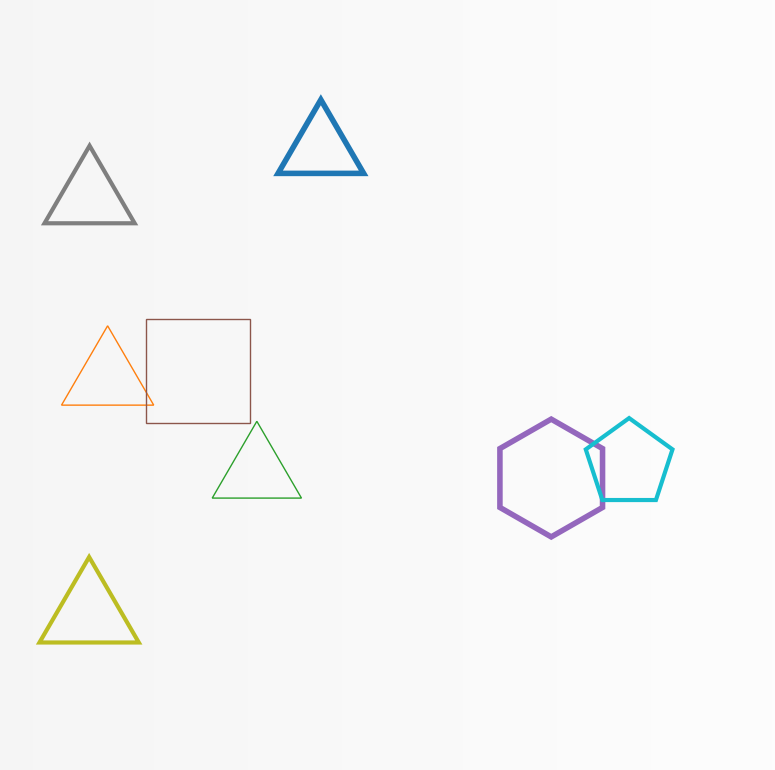[{"shape": "triangle", "thickness": 2, "radius": 0.32, "center": [0.414, 0.807]}, {"shape": "triangle", "thickness": 0.5, "radius": 0.34, "center": [0.139, 0.508]}, {"shape": "triangle", "thickness": 0.5, "radius": 0.33, "center": [0.331, 0.386]}, {"shape": "hexagon", "thickness": 2, "radius": 0.38, "center": [0.711, 0.379]}, {"shape": "square", "thickness": 0.5, "radius": 0.34, "center": [0.255, 0.518]}, {"shape": "triangle", "thickness": 1.5, "radius": 0.34, "center": [0.116, 0.744]}, {"shape": "triangle", "thickness": 1.5, "radius": 0.37, "center": [0.115, 0.203]}, {"shape": "pentagon", "thickness": 1.5, "radius": 0.29, "center": [0.812, 0.398]}]